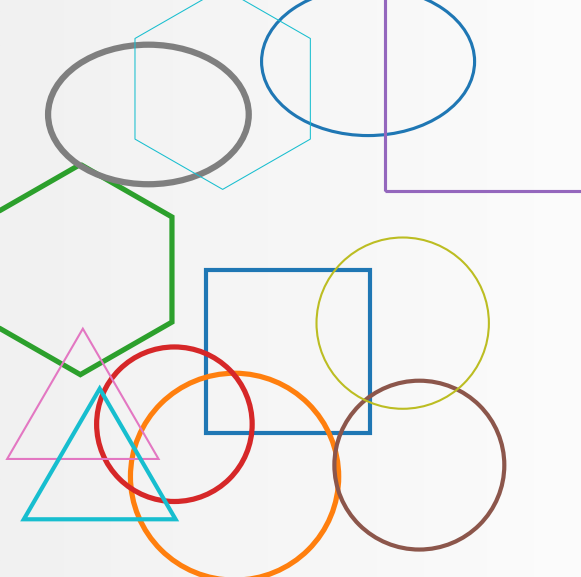[{"shape": "square", "thickness": 2, "radius": 0.7, "center": [0.495, 0.39]}, {"shape": "oval", "thickness": 1.5, "radius": 0.92, "center": [0.633, 0.893]}, {"shape": "circle", "thickness": 2.5, "radius": 0.9, "center": [0.404, 0.174]}, {"shape": "hexagon", "thickness": 2.5, "radius": 0.91, "center": [0.138, 0.532]}, {"shape": "circle", "thickness": 2.5, "radius": 0.67, "center": [0.3, 0.265]}, {"shape": "square", "thickness": 1.5, "radius": 0.92, "center": [0.847, 0.853]}, {"shape": "circle", "thickness": 2, "radius": 0.73, "center": [0.721, 0.194]}, {"shape": "triangle", "thickness": 1, "radius": 0.75, "center": [0.143, 0.28]}, {"shape": "oval", "thickness": 3, "radius": 0.86, "center": [0.255, 0.801]}, {"shape": "circle", "thickness": 1, "radius": 0.74, "center": [0.693, 0.44]}, {"shape": "hexagon", "thickness": 0.5, "radius": 0.87, "center": [0.383, 0.845]}, {"shape": "triangle", "thickness": 2, "radius": 0.75, "center": [0.172, 0.175]}]